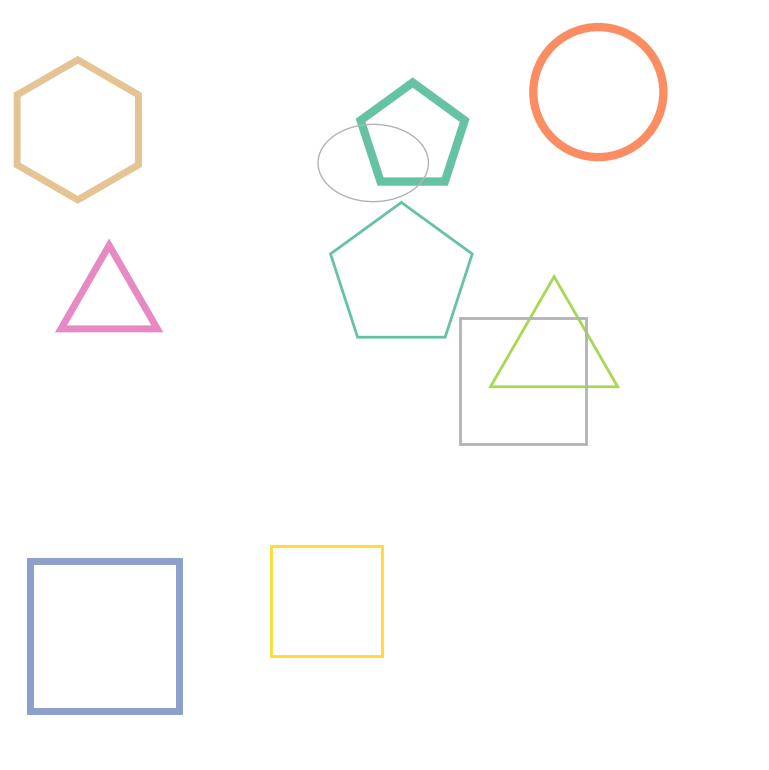[{"shape": "pentagon", "thickness": 1, "radius": 0.48, "center": [0.521, 0.64]}, {"shape": "pentagon", "thickness": 3, "radius": 0.36, "center": [0.536, 0.822]}, {"shape": "circle", "thickness": 3, "radius": 0.42, "center": [0.777, 0.88]}, {"shape": "square", "thickness": 2.5, "radius": 0.49, "center": [0.136, 0.174]}, {"shape": "triangle", "thickness": 2.5, "radius": 0.36, "center": [0.142, 0.609]}, {"shape": "triangle", "thickness": 1, "radius": 0.48, "center": [0.72, 0.545]}, {"shape": "square", "thickness": 1, "radius": 0.36, "center": [0.424, 0.22]}, {"shape": "hexagon", "thickness": 2.5, "radius": 0.45, "center": [0.101, 0.831]}, {"shape": "square", "thickness": 1, "radius": 0.41, "center": [0.679, 0.505]}, {"shape": "oval", "thickness": 0.5, "radius": 0.36, "center": [0.485, 0.788]}]